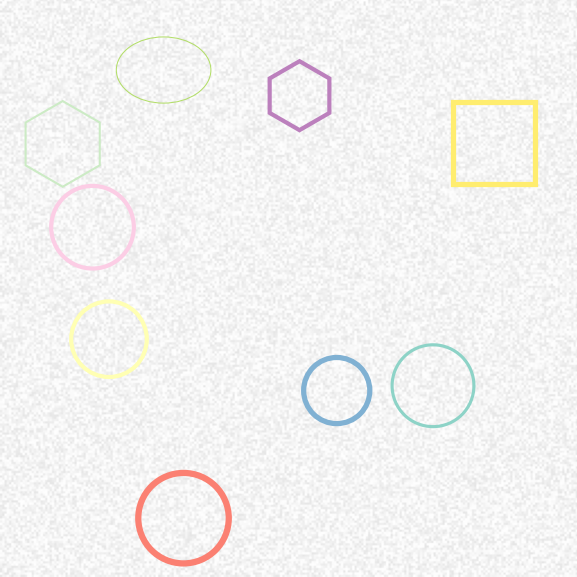[{"shape": "circle", "thickness": 1.5, "radius": 0.35, "center": [0.75, 0.331]}, {"shape": "circle", "thickness": 2, "radius": 0.33, "center": [0.189, 0.412]}, {"shape": "circle", "thickness": 3, "radius": 0.39, "center": [0.318, 0.102]}, {"shape": "circle", "thickness": 2.5, "radius": 0.29, "center": [0.583, 0.323]}, {"shape": "oval", "thickness": 0.5, "radius": 0.41, "center": [0.283, 0.878]}, {"shape": "circle", "thickness": 2, "radius": 0.36, "center": [0.16, 0.606]}, {"shape": "hexagon", "thickness": 2, "radius": 0.3, "center": [0.519, 0.833]}, {"shape": "hexagon", "thickness": 1, "radius": 0.37, "center": [0.109, 0.75]}, {"shape": "square", "thickness": 2.5, "radius": 0.36, "center": [0.856, 0.751]}]